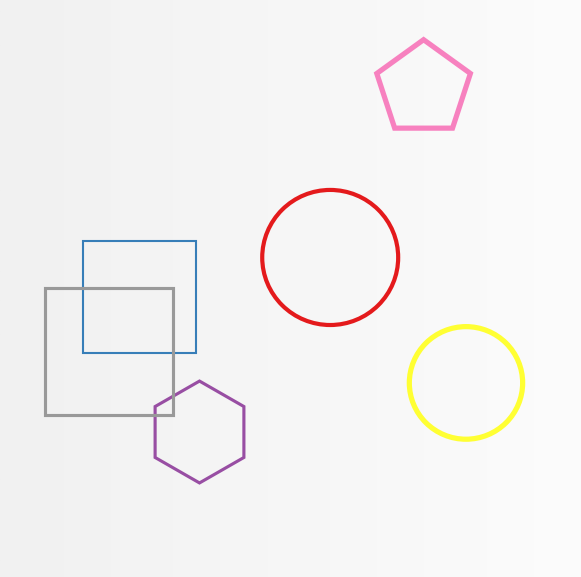[{"shape": "circle", "thickness": 2, "radius": 0.58, "center": [0.568, 0.553]}, {"shape": "square", "thickness": 1, "radius": 0.49, "center": [0.24, 0.485]}, {"shape": "hexagon", "thickness": 1.5, "radius": 0.44, "center": [0.343, 0.251]}, {"shape": "circle", "thickness": 2.5, "radius": 0.49, "center": [0.802, 0.336]}, {"shape": "pentagon", "thickness": 2.5, "radius": 0.42, "center": [0.729, 0.846]}, {"shape": "square", "thickness": 1.5, "radius": 0.55, "center": [0.188, 0.39]}]